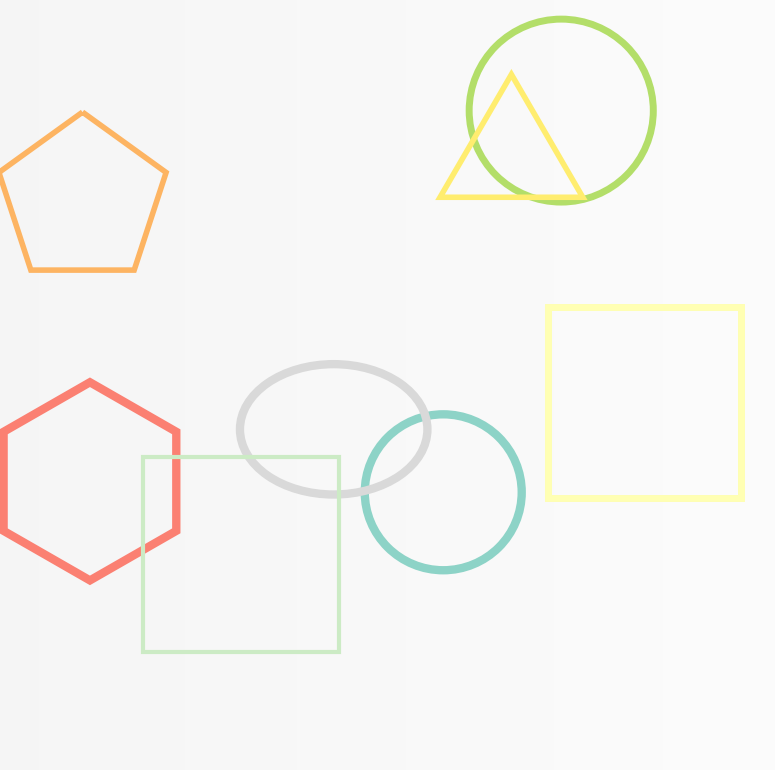[{"shape": "circle", "thickness": 3, "radius": 0.51, "center": [0.572, 0.361]}, {"shape": "square", "thickness": 2.5, "radius": 0.62, "center": [0.832, 0.477]}, {"shape": "hexagon", "thickness": 3, "radius": 0.64, "center": [0.116, 0.375]}, {"shape": "pentagon", "thickness": 2, "radius": 0.57, "center": [0.106, 0.741]}, {"shape": "circle", "thickness": 2.5, "radius": 0.59, "center": [0.724, 0.856]}, {"shape": "oval", "thickness": 3, "radius": 0.6, "center": [0.431, 0.442]}, {"shape": "square", "thickness": 1.5, "radius": 0.63, "center": [0.311, 0.28]}, {"shape": "triangle", "thickness": 2, "radius": 0.53, "center": [0.66, 0.797]}]